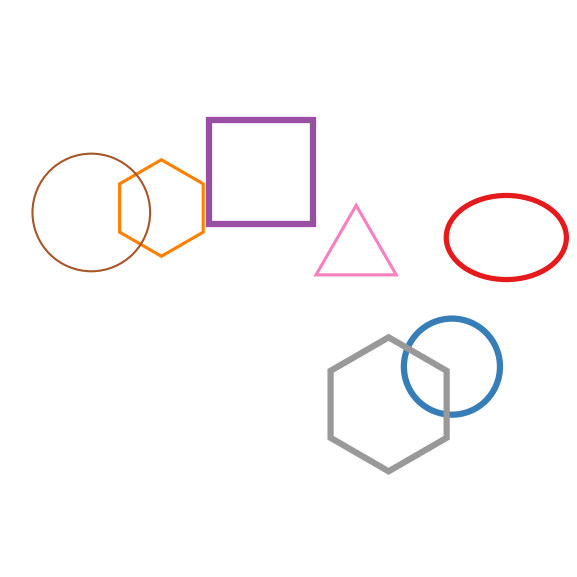[{"shape": "oval", "thickness": 2.5, "radius": 0.52, "center": [0.877, 0.588]}, {"shape": "circle", "thickness": 3, "radius": 0.42, "center": [0.783, 0.364]}, {"shape": "square", "thickness": 3, "radius": 0.45, "center": [0.451, 0.701]}, {"shape": "hexagon", "thickness": 1.5, "radius": 0.42, "center": [0.279, 0.639]}, {"shape": "circle", "thickness": 1, "radius": 0.51, "center": [0.158, 0.631]}, {"shape": "triangle", "thickness": 1.5, "radius": 0.4, "center": [0.617, 0.563]}, {"shape": "hexagon", "thickness": 3, "radius": 0.58, "center": [0.673, 0.299]}]